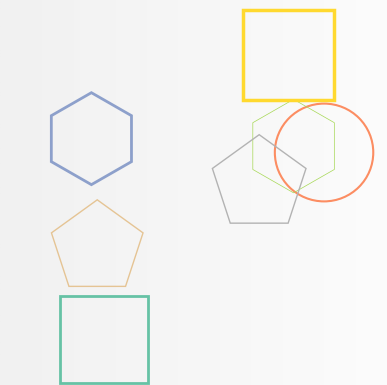[{"shape": "square", "thickness": 2, "radius": 0.56, "center": [0.268, 0.119]}, {"shape": "circle", "thickness": 1.5, "radius": 0.64, "center": [0.836, 0.604]}, {"shape": "hexagon", "thickness": 2, "radius": 0.6, "center": [0.236, 0.64]}, {"shape": "hexagon", "thickness": 0.5, "radius": 0.61, "center": [0.758, 0.621]}, {"shape": "square", "thickness": 2.5, "radius": 0.58, "center": [0.745, 0.858]}, {"shape": "pentagon", "thickness": 1, "radius": 0.62, "center": [0.251, 0.357]}, {"shape": "pentagon", "thickness": 1, "radius": 0.64, "center": [0.669, 0.523]}]